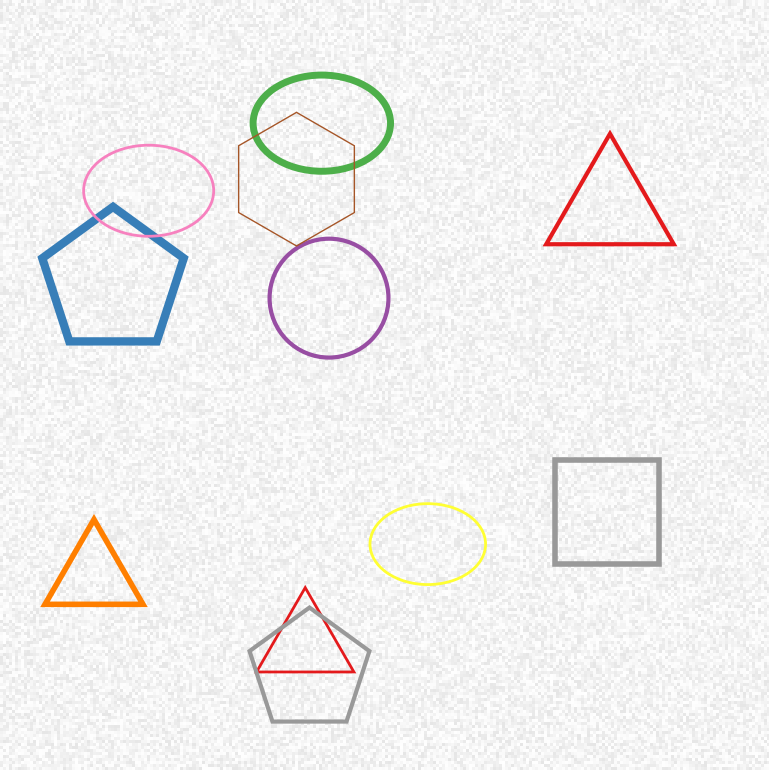[{"shape": "triangle", "thickness": 1, "radius": 0.37, "center": [0.396, 0.164]}, {"shape": "triangle", "thickness": 1.5, "radius": 0.48, "center": [0.792, 0.731]}, {"shape": "pentagon", "thickness": 3, "radius": 0.48, "center": [0.147, 0.635]}, {"shape": "oval", "thickness": 2.5, "radius": 0.45, "center": [0.418, 0.84]}, {"shape": "circle", "thickness": 1.5, "radius": 0.39, "center": [0.427, 0.613]}, {"shape": "triangle", "thickness": 2, "radius": 0.37, "center": [0.122, 0.252]}, {"shape": "oval", "thickness": 1, "radius": 0.38, "center": [0.556, 0.293]}, {"shape": "hexagon", "thickness": 0.5, "radius": 0.43, "center": [0.385, 0.767]}, {"shape": "oval", "thickness": 1, "radius": 0.42, "center": [0.193, 0.752]}, {"shape": "square", "thickness": 2, "radius": 0.34, "center": [0.788, 0.335]}, {"shape": "pentagon", "thickness": 1.5, "radius": 0.41, "center": [0.402, 0.129]}]